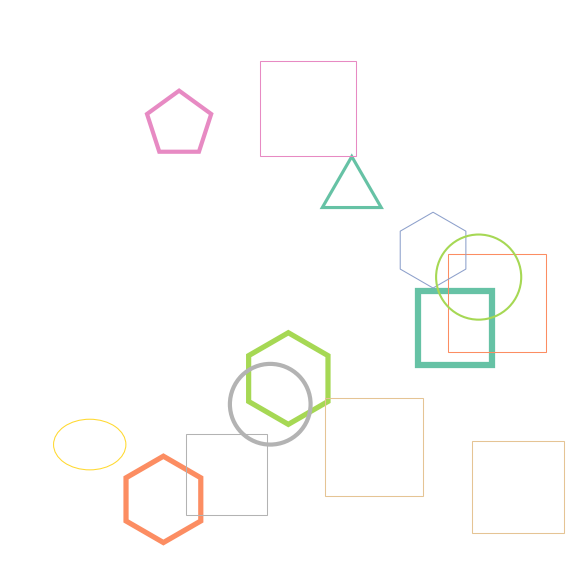[{"shape": "triangle", "thickness": 1.5, "radius": 0.29, "center": [0.609, 0.669]}, {"shape": "square", "thickness": 3, "radius": 0.32, "center": [0.787, 0.431]}, {"shape": "hexagon", "thickness": 2.5, "radius": 0.37, "center": [0.283, 0.134]}, {"shape": "square", "thickness": 0.5, "radius": 0.42, "center": [0.861, 0.474]}, {"shape": "hexagon", "thickness": 0.5, "radius": 0.33, "center": [0.75, 0.566]}, {"shape": "square", "thickness": 0.5, "radius": 0.41, "center": [0.533, 0.811]}, {"shape": "pentagon", "thickness": 2, "radius": 0.29, "center": [0.31, 0.784]}, {"shape": "circle", "thickness": 1, "radius": 0.37, "center": [0.829, 0.519]}, {"shape": "hexagon", "thickness": 2.5, "radius": 0.4, "center": [0.499, 0.344]}, {"shape": "oval", "thickness": 0.5, "radius": 0.31, "center": [0.155, 0.229]}, {"shape": "square", "thickness": 0.5, "radius": 0.42, "center": [0.647, 0.225]}, {"shape": "square", "thickness": 0.5, "radius": 0.4, "center": [0.897, 0.156]}, {"shape": "square", "thickness": 0.5, "radius": 0.35, "center": [0.393, 0.177]}, {"shape": "circle", "thickness": 2, "radius": 0.35, "center": [0.468, 0.299]}]